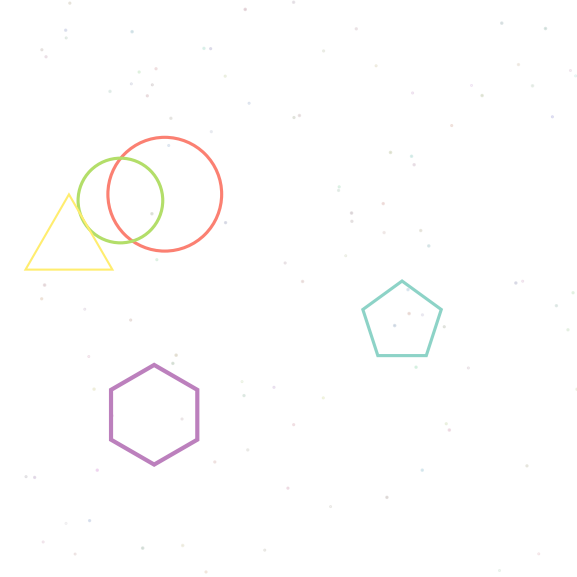[{"shape": "pentagon", "thickness": 1.5, "radius": 0.36, "center": [0.696, 0.441]}, {"shape": "circle", "thickness": 1.5, "radius": 0.49, "center": [0.285, 0.663]}, {"shape": "circle", "thickness": 1.5, "radius": 0.37, "center": [0.209, 0.652]}, {"shape": "hexagon", "thickness": 2, "radius": 0.43, "center": [0.267, 0.281]}, {"shape": "triangle", "thickness": 1, "radius": 0.43, "center": [0.119, 0.576]}]